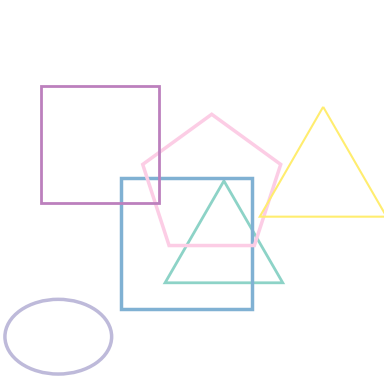[{"shape": "triangle", "thickness": 2, "radius": 0.88, "center": [0.582, 0.354]}, {"shape": "oval", "thickness": 2.5, "radius": 0.69, "center": [0.151, 0.125]}, {"shape": "square", "thickness": 2.5, "radius": 0.85, "center": [0.485, 0.367]}, {"shape": "pentagon", "thickness": 2.5, "radius": 0.94, "center": [0.55, 0.515]}, {"shape": "square", "thickness": 2, "radius": 0.76, "center": [0.26, 0.625]}, {"shape": "triangle", "thickness": 1.5, "radius": 0.95, "center": [0.839, 0.532]}]